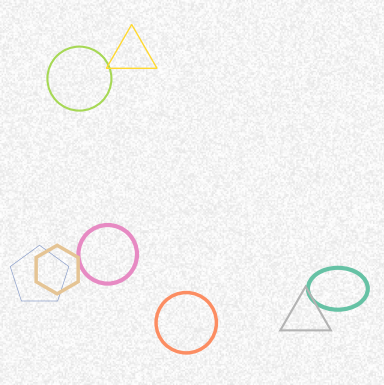[{"shape": "oval", "thickness": 3, "radius": 0.39, "center": [0.878, 0.25]}, {"shape": "circle", "thickness": 2.5, "radius": 0.39, "center": [0.484, 0.162]}, {"shape": "pentagon", "thickness": 0.5, "radius": 0.4, "center": [0.103, 0.283]}, {"shape": "circle", "thickness": 3, "radius": 0.38, "center": [0.28, 0.339]}, {"shape": "circle", "thickness": 1.5, "radius": 0.42, "center": [0.206, 0.796]}, {"shape": "triangle", "thickness": 1, "radius": 0.38, "center": [0.342, 0.86]}, {"shape": "hexagon", "thickness": 2.5, "radius": 0.32, "center": [0.148, 0.3]}, {"shape": "triangle", "thickness": 1.5, "radius": 0.38, "center": [0.794, 0.18]}]